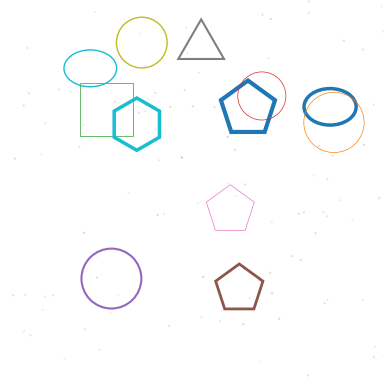[{"shape": "oval", "thickness": 2.5, "radius": 0.34, "center": [0.857, 0.723]}, {"shape": "pentagon", "thickness": 3, "radius": 0.37, "center": [0.644, 0.717]}, {"shape": "circle", "thickness": 0.5, "radius": 0.39, "center": [0.867, 0.682]}, {"shape": "square", "thickness": 0.5, "radius": 0.34, "center": [0.277, 0.716]}, {"shape": "circle", "thickness": 0.5, "radius": 0.31, "center": [0.68, 0.751]}, {"shape": "circle", "thickness": 1.5, "radius": 0.39, "center": [0.289, 0.276]}, {"shape": "pentagon", "thickness": 2, "radius": 0.32, "center": [0.622, 0.25]}, {"shape": "pentagon", "thickness": 0.5, "radius": 0.33, "center": [0.598, 0.455]}, {"shape": "triangle", "thickness": 1.5, "radius": 0.34, "center": [0.522, 0.881]}, {"shape": "circle", "thickness": 1, "radius": 0.33, "center": [0.368, 0.889]}, {"shape": "oval", "thickness": 1, "radius": 0.34, "center": [0.235, 0.823]}, {"shape": "hexagon", "thickness": 2.5, "radius": 0.34, "center": [0.355, 0.677]}]